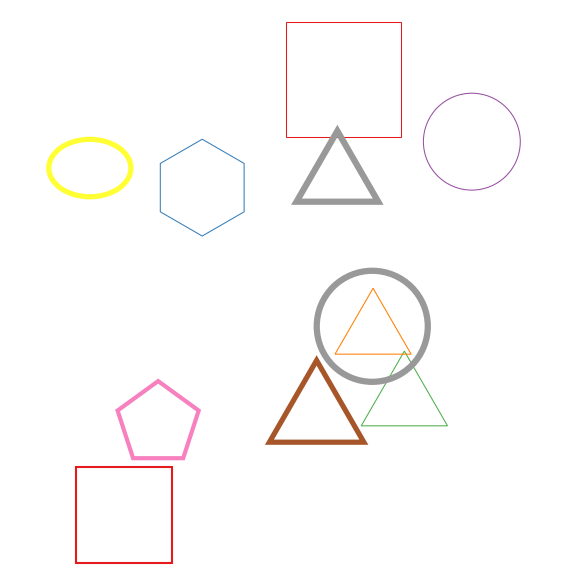[{"shape": "square", "thickness": 1, "radius": 0.41, "center": [0.215, 0.108]}, {"shape": "square", "thickness": 0.5, "radius": 0.5, "center": [0.594, 0.861]}, {"shape": "hexagon", "thickness": 0.5, "radius": 0.42, "center": [0.35, 0.674]}, {"shape": "triangle", "thickness": 0.5, "radius": 0.43, "center": [0.7, 0.305]}, {"shape": "circle", "thickness": 0.5, "radius": 0.42, "center": [0.817, 0.754]}, {"shape": "triangle", "thickness": 0.5, "radius": 0.38, "center": [0.646, 0.424]}, {"shape": "oval", "thickness": 2.5, "radius": 0.36, "center": [0.156, 0.708]}, {"shape": "triangle", "thickness": 2.5, "radius": 0.47, "center": [0.548, 0.281]}, {"shape": "pentagon", "thickness": 2, "radius": 0.37, "center": [0.274, 0.265]}, {"shape": "circle", "thickness": 3, "radius": 0.48, "center": [0.645, 0.434]}, {"shape": "triangle", "thickness": 3, "radius": 0.41, "center": [0.584, 0.691]}]